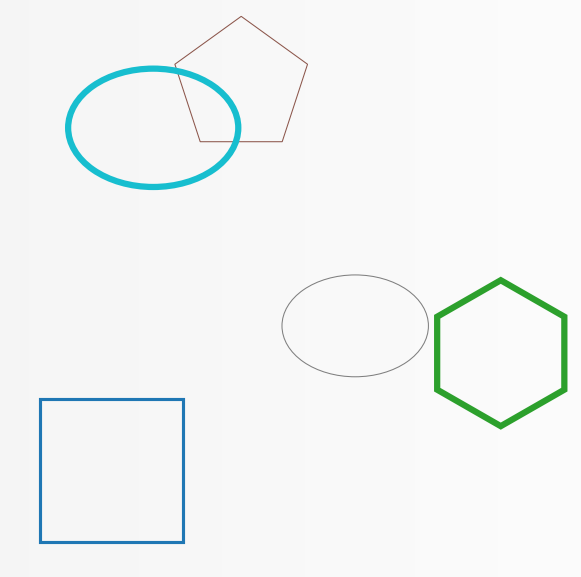[{"shape": "square", "thickness": 1.5, "radius": 0.62, "center": [0.192, 0.184]}, {"shape": "hexagon", "thickness": 3, "radius": 0.63, "center": [0.862, 0.388]}, {"shape": "pentagon", "thickness": 0.5, "radius": 0.6, "center": [0.415, 0.851]}, {"shape": "oval", "thickness": 0.5, "radius": 0.63, "center": [0.611, 0.435]}, {"shape": "oval", "thickness": 3, "radius": 0.73, "center": [0.264, 0.778]}]